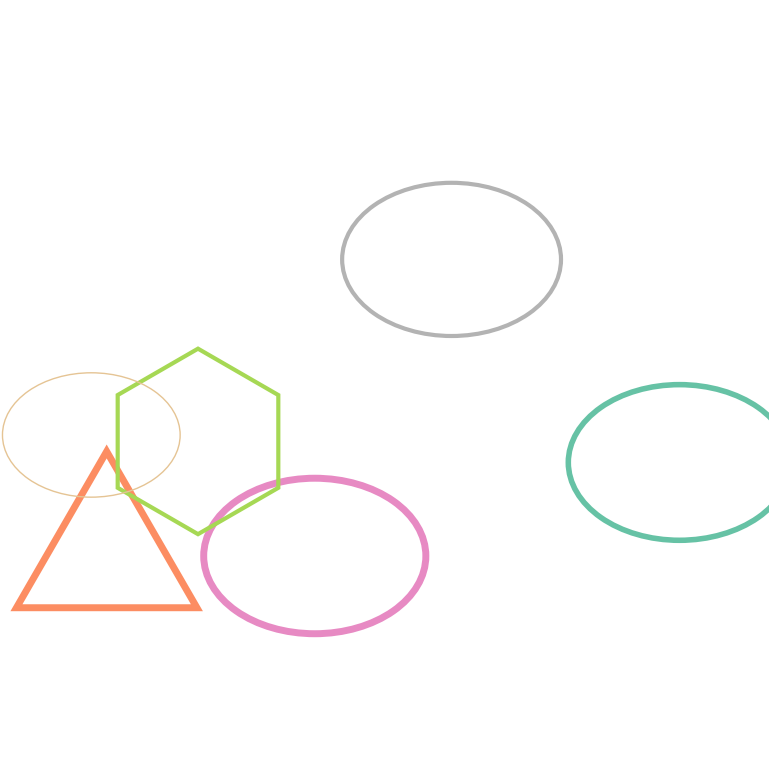[{"shape": "oval", "thickness": 2, "radius": 0.72, "center": [0.882, 0.399]}, {"shape": "triangle", "thickness": 2.5, "radius": 0.68, "center": [0.139, 0.278]}, {"shape": "oval", "thickness": 2.5, "radius": 0.72, "center": [0.409, 0.278]}, {"shape": "hexagon", "thickness": 1.5, "radius": 0.6, "center": [0.257, 0.427]}, {"shape": "oval", "thickness": 0.5, "radius": 0.58, "center": [0.119, 0.435]}, {"shape": "oval", "thickness": 1.5, "radius": 0.71, "center": [0.586, 0.663]}]